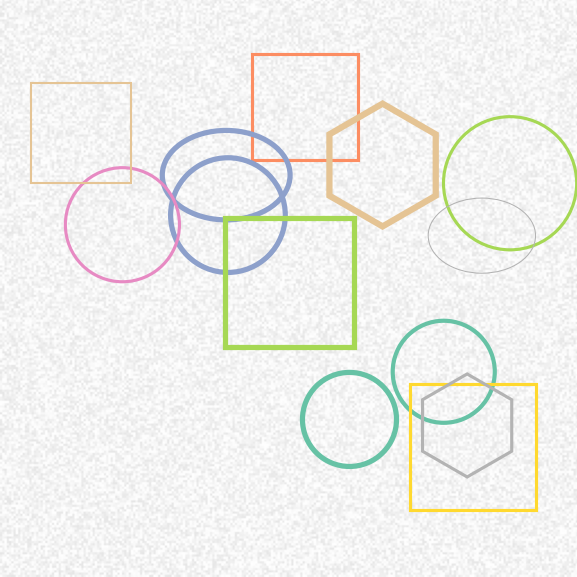[{"shape": "circle", "thickness": 2.5, "radius": 0.41, "center": [0.605, 0.273]}, {"shape": "circle", "thickness": 2, "radius": 0.44, "center": [0.768, 0.355]}, {"shape": "square", "thickness": 1.5, "radius": 0.46, "center": [0.528, 0.814]}, {"shape": "circle", "thickness": 2.5, "radius": 0.5, "center": [0.395, 0.627]}, {"shape": "oval", "thickness": 2.5, "radius": 0.55, "center": [0.392, 0.696]}, {"shape": "circle", "thickness": 1.5, "radius": 0.49, "center": [0.212, 0.61]}, {"shape": "circle", "thickness": 1.5, "radius": 0.58, "center": [0.883, 0.682]}, {"shape": "square", "thickness": 2.5, "radius": 0.56, "center": [0.501, 0.511]}, {"shape": "square", "thickness": 1.5, "radius": 0.55, "center": [0.819, 0.226]}, {"shape": "hexagon", "thickness": 3, "radius": 0.53, "center": [0.662, 0.713]}, {"shape": "square", "thickness": 1, "radius": 0.43, "center": [0.14, 0.768]}, {"shape": "hexagon", "thickness": 1.5, "radius": 0.45, "center": [0.809, 0.262]}, {"shape": "oval", "thickness": 0.5, "radius": 0.46, "center": [0.834, 0.591]}]